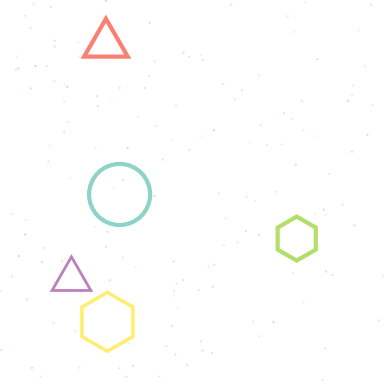[{"shape": "circle", "thickness": 3, "radius": 0.4, "center": [0.311, 0.495]}, {"shape": "triangle", "thickness": 3, "radius": 0.33, "center": [0.275, 0.886]}, {"shape": "hexagon", "thickness": 3, "radius": 0.29, "center": [0.771, 0.38]}, {"shape": "triangle", "thickness": 2, "radius": 0.29, "center": [0.186, 0.275]}, {"shape": "hexagon", "thickness": 2.5, "radius": 0.38, "center": [0.279, 0.164]}]